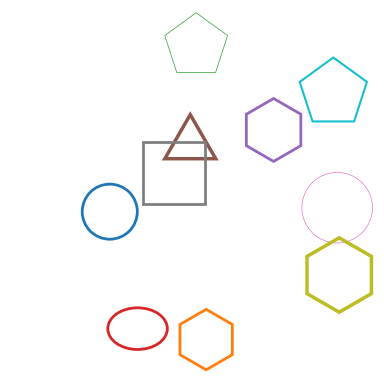[{"shape": "circle", "thickness": 2, "radius": 0.36, "center": [0.285, 0.45]}, {"shape": "hexagon", "thickness": 2, "radius": 0.39, "center": [0.535, 0.118]}, {"shape": "pentagon", "thickness": 0.5, "radius": 0.43, "center": [0.51, 0.881]}, {"shape": "oval", "thickness": 2, "radius": 0.39, "center": [0.357, 0.146]}, {"shape": "hexagon", "thickness": 2, "radius": 0.41, "center": [0.711, 0.662]}, {"shape": "triangle", "thickness": 2.5, "radius": 0.38, "center": [0.494, 0.626]}, {"shape": "circle", "thickness": 0.5, "radius": 0.46, "center": [0.876, 0.461]}, {"shape": "square", "thickness": 2, "radius": 0.4, "center": [0.452, 0.55]}, {"shape": "hexagon", "thickness": 2.5, "radius": 0.48, "center": [0.881, 0.286]}, {"shape": "pentagon", "thickness": 1.5, "radius": 0.46, "center": [0.866, 0.759]}]